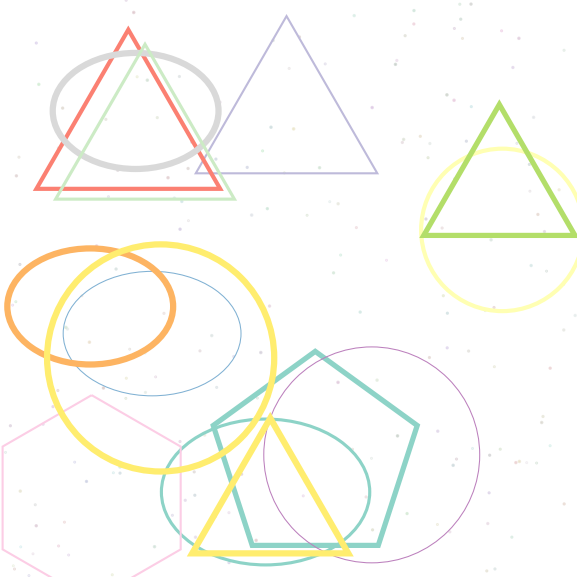[{"shape": "pentagon", "thickness": 2.5, "radius": 0.93, "center": [0.546, 0.205]}, {"shape": "oval", "thickness": 1.5, "radius": 0.9, "center": [0.46, 0.147]}, {"shape": "circle", "thickness": 2, "radius": 0.7, "center": [0.87, 0.601]}, {"shape": "triangle", "thickness": 1, "radius": 0.91, "center": [0.496, 0.79]}, {"shape": "triangle", "thickness": 2, "radius": 0.92, "center": [0.222, 0.764]}, {"shape": "oval", "thickness": 0.5, "radius": 0.77, "center": [0.263, 0.421]}, {"shape": "oval", "thickness": 3, "radius": 0.72, "center": [0.156, 0.468]}, {"shape": "triangle", "thickness": 2.5, "radius": 0.76, "center": [0.865, 0.667]}, {"shape": "hexagon", "thickness": 1, "radius": 0.89, "center": [0.159, 0.137]}, {"shape": "oval", "thickness": 3, "radius": 0.72, "center": [0.235, 0.807]}, {"shape": "circle", "thickness": 0.5, "radius": 0.93, "center": [0.644, 0.211]}, {"shape": "triangle", "thickness": 1.5, "radius": 0.89, "center": [0.251, 0.744]}, {"shape": "triangle", "thickness": 3, "radius": 0.78, "center": [0.468, 0.119]}, {"shape": "circle", "thickness": 3, "radius": 0.98, "center": [0.278, 0.379]}]